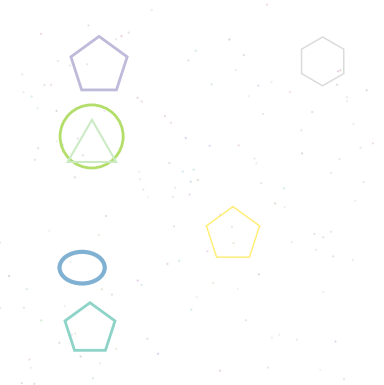[{"shape": "pentagon", "thickness": 2, "radius": 0.34, "center": [0.234, 0.145]}, {"shape": "pentagon", "thickness": 2, "radius": 0.38, "center": [0.257, 0.829]}, {"shape": "oval", "thickness": 3, "radius": 0.29, "center": [0.213, 0.305]}, {"shape": "circle", "thickness": 2, "radius": 0.41, "center": [0.238, 0.646]}, {"shape": "hexagon", "thickness": 1, "radius": 0.32, "center": [0.838, 0.841]}, {"shape": "triangle", "thickness": 1.5, "radius": 0.36, "center": [0.239, 0.616]}, {"shape": "pentagon", "thickness": 1, "radius": 0.36, "center": [0.605, 0.391]}]